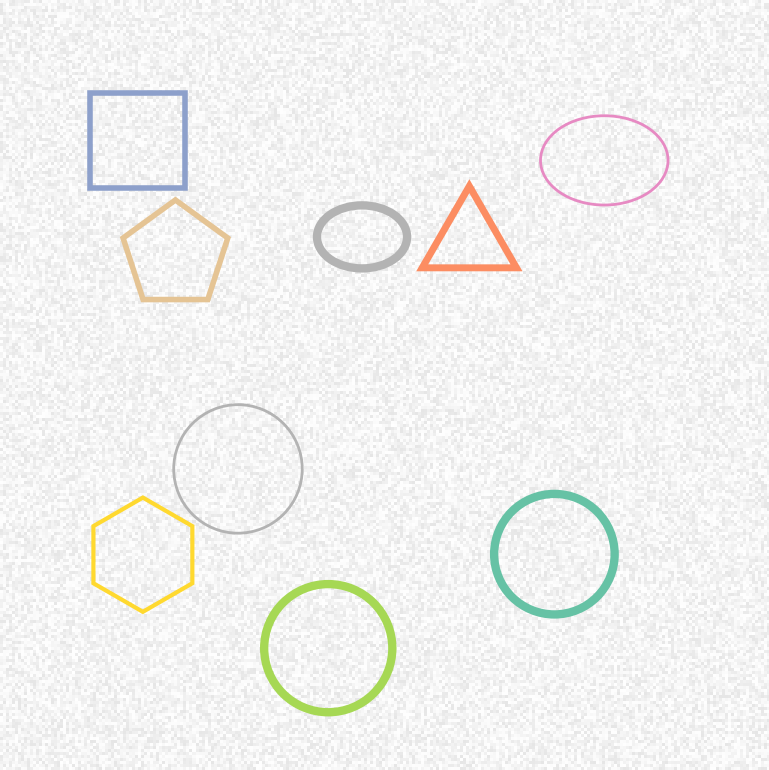[{"shape": "circle", "thickness": 3, "radius": 0.39, "center": [0.72, 0.28]}, {"shape": "triangle", "thickness": 2.5, "radius": 0.35, "center": [0.61, 0.688]}, {"shape": "square", "thickness": 2, "radius": 0.31, "center": [0.179, 0.817]}, {"shape": "oval", "thickness": 1, "radius": 0.41, "center": [0.785, 0.792]}, {"shape": "circle", "thickness": 3, "radius": 0.42, "center": [0.426, 0.158]}, {"shape": "hexagon", "thickness": 1.5, "radius": 0.37, "center": [0.186, 0.28]}, {"shape": "pentagon", "thickness": 2, "radius": 0.36, "center": [0.228, 0.669]}, {"shape": "circle", "thickness": 1, "radius": 0.42, "center": [0.309, 0.391]}, {"shape": "oval", "thickness": 3, "radius": 0.29, "center": [0.47, 0.692]}]